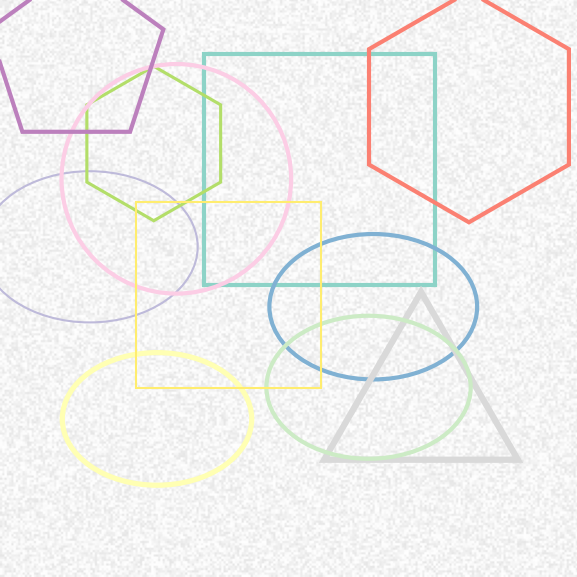[{"shape": "square", "thickness": 2, "radius": 1.0, "center": [0.554, 0.706]}, {"shape": "oval", "thickness": 2.5, "radius": 0.82, "center": [0.272, 0.274]}, {"shape": "oval", "thickness": 1, "radius": 0.94, "center": [0.155, 0.572]}, {"shape": "hexagon", "thickness": 2, "radius": 1.0, "center": [0.812, 0.814]}, {"shape": "oval", "thickness": 2, "radius": 0.9, "center": [0.646, 0.468]}, {"shape": "hexagon", "thickness": 1.5, "radius": 0.67, "center": [0.266, 0.751]}, {"shape": "circle", "thickness": 2, "radius": 0.99, "center": [0.305, 0.689]}, {"shape": "triangle", "thickness": 3, "radius": 0.97, "center": [0.729, 0.3]}, {"shape": "pentagon", "thickness": 2, "radius": 0.79, "center": [0.132, 0.899]}, {"shape": "oval", "thickness": 2, "radius": 0.88, "center": [0.638, 0.329]}, {"shape": "square", "thickness": 1, "radius": 0.8, "center": [0.396, 0.489]}]